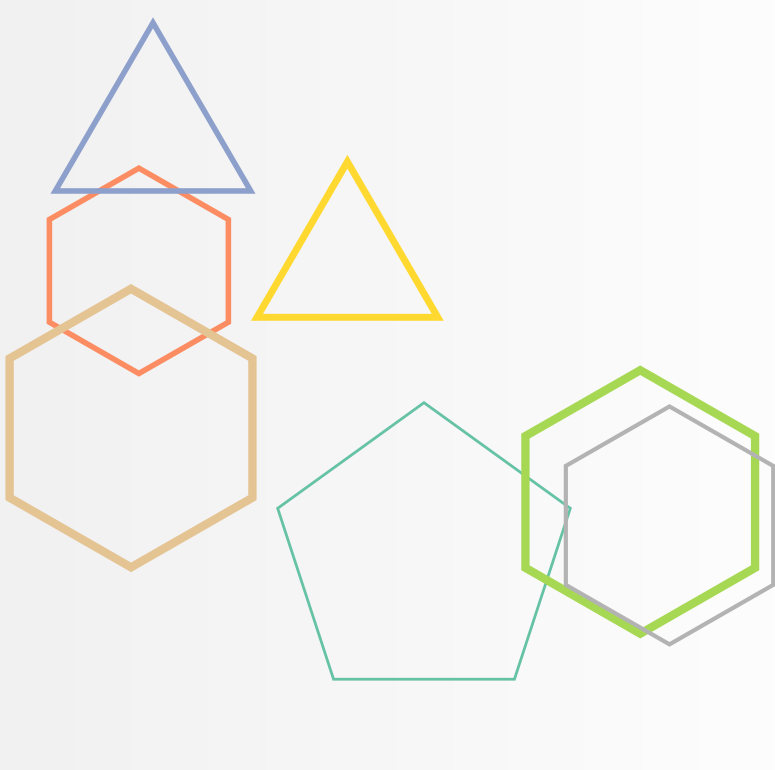[{"shape": "pentagon", "thickness": 1, "radius": 0.99, "center": [0.547, 0.278]}, {"shape": "hexagon", "thickness": 2, "radius": 0.67, "center": [0.179, 0.648]}, {"shape": "triangle", "thickness": 2, "radius": 0.73, "center": [0.197, 0.825]}, {"shape": "hexagon", "thickness": 3, "radius": 0.86, "center": [0.826, 0.348]}, {"shape": "triangle", "thickness": 2.5, "radius": 0.67, "center": [0.448, 0.655]}, {"shape": "hexagon", "thickness": 3, "radius": 0.9, "center": [0.169, 0.444]}, {"shape": "hexagon", "thickness": 1.5, "radius": 0.77, "center": [0.864, 0.318]}]